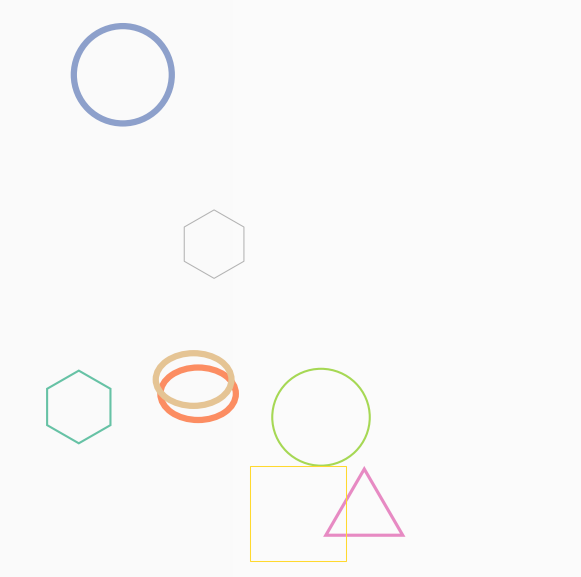[{"shape": "hexagon", "thickness": 1, "radius": 0.31, "center": [0.136, 0.294]}, {"shape": "oval", "thickness": 3, "radius": 0.32, "center": [0.341, 0.317]}, {"shape": "circle", "thickness": 3, "radius": 0.42, "center": [0.211, 0.87]}, {"shape": "triangle", "thickness": 1.5, "radius": 0.38, "center": [0.627, 0.111]}, {"shape": "circle", "thickness": 1, "radius": 0.42, "center": [0.552, 0.277]}, {"shape": "square", "thickness": 0.5, "radius": 0.41, "center": [0.513, 0.111]}, {"shape": "oval", "thickness": 3, "radius": 0.33, "center": [0.333, 0.342]}, {"shape": "hexagon", "thickness": 0.5, "radius": 0.3, "center": [0.368, 0.576]}]